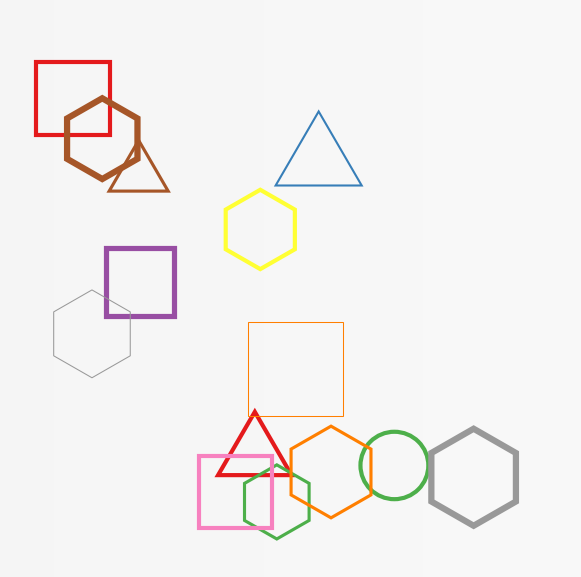[{"shape": "triangle", "thickness": 2, "radius": 0.37, "center": [0.438, 0.213]}, {"shape": "square", "thickness": 2, "radius": 0.32, "center": [0.126, 0.829]}, {"shape": "triangle", "thickness": 1, "radius": 0.43, "center": [0.548, 0.721]}, {"shape": "hexagon", "thickness": 1.5, "radius": 0.32, "center": [0.476, 0.13]}, {"shape": "circle", "thickness": 2, "radius": 0.29, "center": [0.679, 0.193]}, {"shape": "square", "thickness": 2.5, "radius": 0.29, "center": [0.24, 0.511]}, {"shape": "hexagon", "thickness": 1.5, "radius": 0.4, "center": [0.57, 0.182]}, {"shape": "square", "thickness": 0.5, "radius": 0.41, "center": [0.508, 0.361]}, {"shape": "hexagon", "thickness": 2, "radius": 0.34, "center": [0.448, 0.602]}, {"shape": "triangle", "thickness": 1.5, "radius": 0.29, "center": [0.239, 0.698]}, {"shape": "hexagon", "thickness": 3, "radius": 0.35, "center": [0.176, 0.759]}, {"shape": "square", "thickness": 2, "radius": 0.31, "center": [0.406, 0.147]}, {"shape": "hexagon", "thickness": 0.5, "radius": 0.38, "center": [0.158, 0.421]}, {"shape": "hexagon", "thickness": 3, "radius": 0.42, "center": [0.815, 0.173]}]